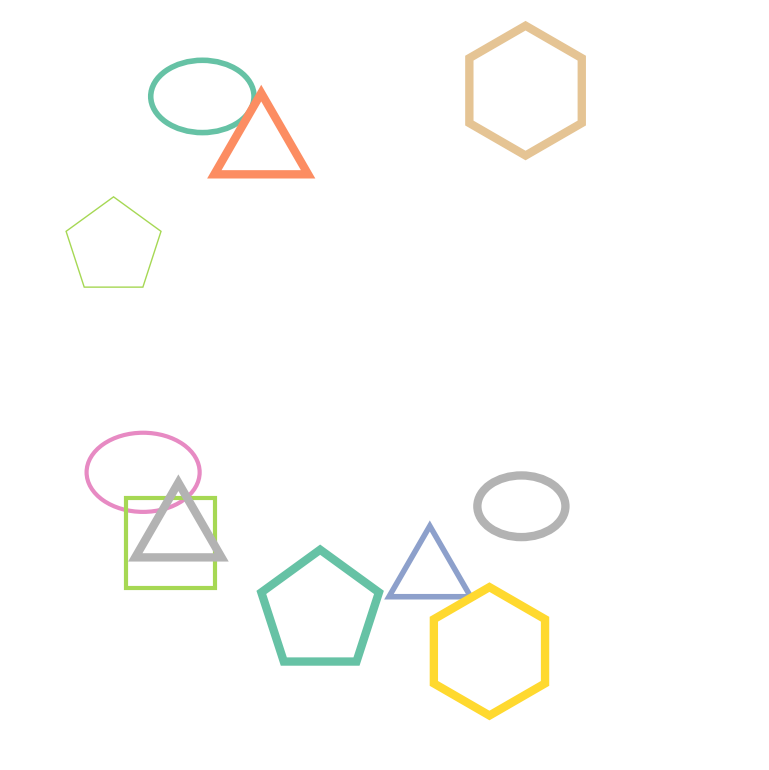[{"shape": "oval", "thickness": 2, "radius": 0.34, "center": [0.263, 0.875]}, {"shape": "pentagon", "thickness": 3, "radius": 0.4, "center": [0.416, 0.206]}, {"shape": "triangle", "thickness": 3, "radius": 0.35, "center": [0.339, 0.809]}, {"shape": "triangle", "thickness": 2, "radius": 0.31, "center": [0.558, 0.256]}, {"shape": "oval", "thickness": 1.5, "radius": 0.37, "center": [0.186, 0.387]}, {"shape": "pentagon", "thickness": 0.5, "radius": 0.32, "center": [0.147, 0.68]}, {"shape": "square", "thickness": 1.5, "radius": 0.29, "center": [0.222, 0.295]}, {"shape": "hexagon", "thickness": 3, "radius": 0.42, "center": [0.636, 0.154]}, {"shape": "hexagon", "thickness": 3, "radius": 0.42, "center": [0.683, 0.882]}, {"shape": "triangle", "thickness": 3, "radius": 0.32, "center": [0.232, 0.308]}, {"shape": "oval", "thickness": 3, "radius": 0.29, "center": [0.677, 0.343]}]